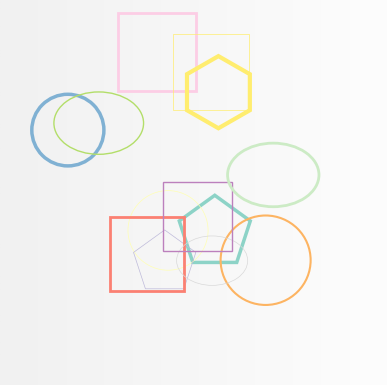[{"shape": "pentagon", "thickness": 2.5, "radius": 0.48, "center": [0.554, 0.396]}, {"shape": "circle", "thickness": 0.5, "radius": 0.52, "center": [0.434, 0.402]}, {"shape": "pentagon", "thickness": 0.5, "radius": 0.42, "center": [0.425, 0.318]}, {"shape": "square", "thickness": 2, "radius": 0.48, "center": [0.38, 0.341]}, {"shape": "circle", "thickness": 2.5, "radius": 0.47, "center": [0.175, 0.662]}, {"shape": "circle", "thickness": 1.5, "radius": 0.58, "center": [0.685, 0.324]}, {"shape": "oval", "thickness": 1, "radius": 0.58, "center": [0.255, 0.68]}, {"shape": "square", "thickness": 2, "radius": 0.51, "center": [0.405, 0.866]}, {"shape": "oval", "thickness": 0.5, "radius": 0.46, "center": [0.547, 0.323]}, {"shape": "square", "thickness": 1, "radius": 0.45, "center": [0.509, 0.438]}, {"shape": "oval", "thickness": 2, "radius": 0.59, "center": [0.705, 0.546]}, {"shape": "square", "thickness": 0.5, "radius": 0.49, "center": [0.544, 0.814]}, {"shape": "hexagon", "thickness": 3, "radius": 0.47, "center": [0.564, 0.761]}]